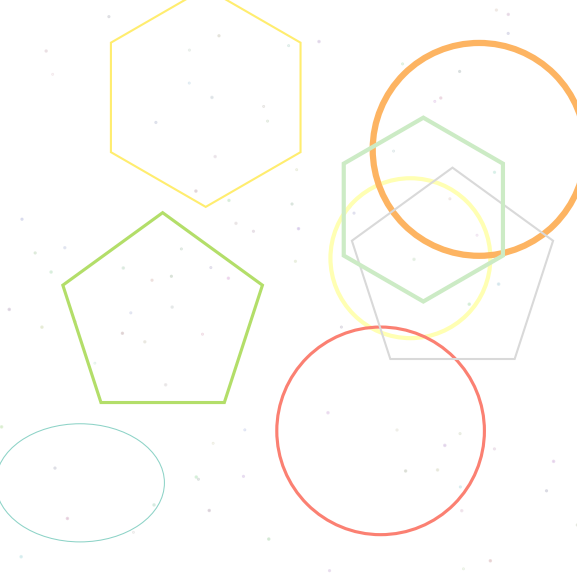[{"shape": "oval", "thickness": 0.5, "radius": 0.73, "center": [0.139, 0.163]}, {"shape": "circle", "thickness": 2, "radius": 0.69, "center": [0.711, 0.552]}, {"shape": "circle", "thickness": 1.5, "radius": 0.9, "center": [0.659, 0.253]}, {"shape": "circle", "thickness": 3, "radius": 0.92, "center": [0.83, 0.74]}, {"shape": "pentagon", "thickness": 1.5, "radius": 0.91, "center": [0.282, 0.449]}, {"shape": "pentagon", "thickness": 1, "radius": 0.92, "center": [0.784, 0.526]}, {"shape": "hexagon", "thickness": 2, "radius": 0.8, "center": [0.733, 0.636]}, {"shape": "hexagon", "thickness": 1, "radius": 0.95, "center": [0.356, 0.83]}]